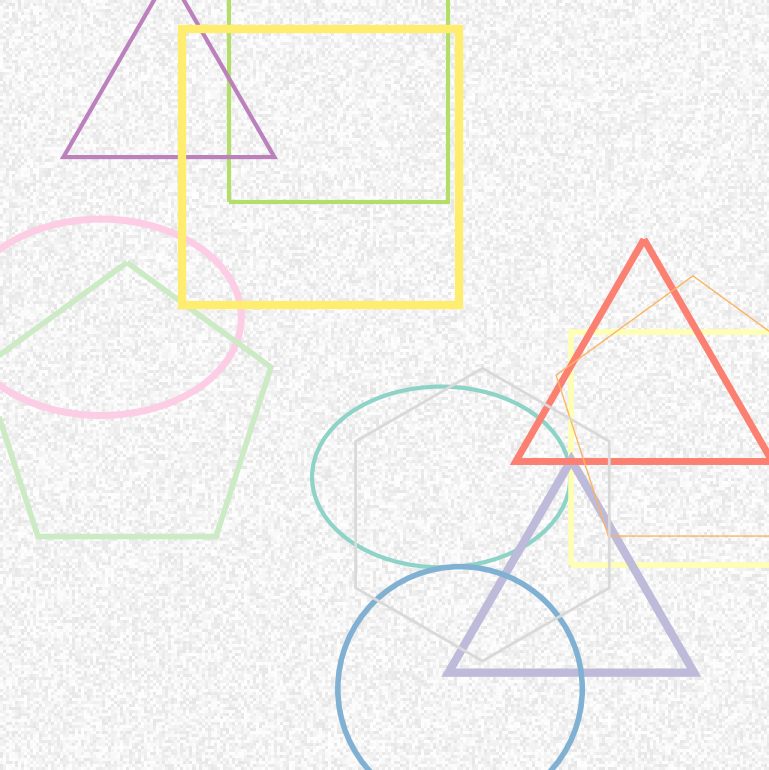[{"shape": "oval", "thickness": 1.5, "radius": 0.84, "center": [0.573, 0.381]}, {"shape": "square", "thickness": 2, "radius": 0.76, "center": [0.893, 0.417]}, {"shape": "triangle", "thickness": 3, "radius": 0.92, "center": [0.742, 0.219]}, {"shape": "triangle", "thickness": 2.5, "radius": 0.96, "center": [0.836, 0.497]}, {"shape": "circle", "thickness": 2, "radius": 0.79, "center": [0.597, 0.105]}, {"shape": "pentagon", "thickness": 0.5, "radius": 0.93, "center": [0.9, 0.455]}, {"shape": "square", "thickness": 1.5, "radius": 0.71, "center": [0.44, 0.88]}, {"shape": "oval", "thickness": 2.5, "radius": 0.91, "center": [0.131, 0.588]}, {"shape": "hexagon", "thickness": 1, "radius": 0.95, "center": [0.627, 0.332]}, {"shape": "triangle", "thickness": 1.5, "radius": 0.79, "center": [0.219, 0.875]}, {"shape": "pentagon", "thickness": 2, "radius": 0.98, "center": [0.165, 0.462]}, {"shape": "square", "thickness": 3, "radius": 0.9, "center": [0.416, 0.783]}]